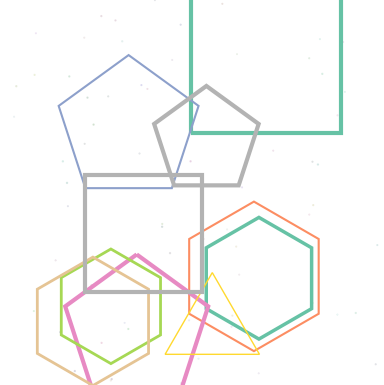[{"shape": "square", "thickness": 3, "radius": 0.98, "center": [0.691, 0.851]}, {"shape": "hexagon", "thickness": 2.5, "radius": 0.79, "center": [0.673, 0.277]}, {"shape": "hexagon", "thickness": 1.5, "radius": 0.97, "center": [0.66, 0.282]}, {"shape": "pentagon", "thickness": 1.5, "radius": 0.96, "center": [0.334, 0.666]}, {"shape": "pentagon", "thickness": 3, "radius": 0.98, "center": [0.355, 0.144]}, {"shape": "hexagon", "thickness": 2, "radius": 0.74, "center": [0.288, 0.204]}, {"shape": "triangle", "thickness": 1, "radius": 0.71, "center": [0.551, 0.15]}, {"shape": "hexagon", "thickness": 2, "radius": 0.83, "center": [0.241, 0.165]}, {"shape": "square", "thickness": 3, "radius": 0.76, "center": [0.373, 0.394]}, {"shape": "pentagon", "thickness": 3, "radius": 0.71, "center": [0.536, 0.634]}]